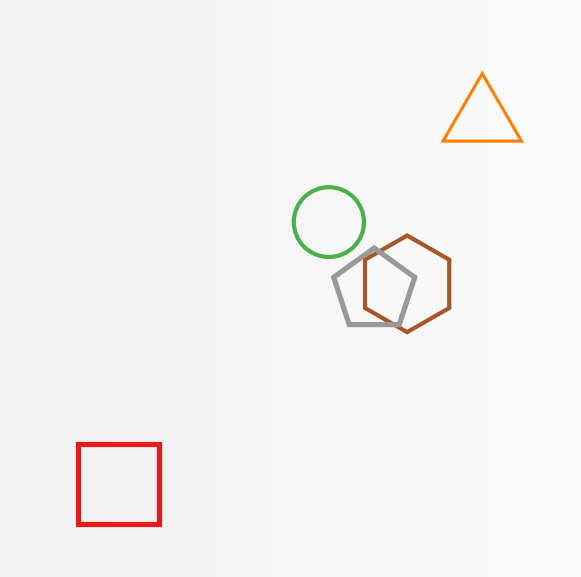[{"shape": "square", "thickness": 2.5, "radius": 0.35, "center": [0.203, 0.161]}, {"shape": "circle", "thickness": 2, "radius": 0.3, "center": [0.566, 0.615]}, {"shape": "triangle", "thickness": 1.5, "radius": 0.39, "center": [0.83, 0.794]}, {"shape": "hexagon", "thickness": 2, "radius": 0.42, "center": [0.7, 0.508]}, {"shape": "pentagon", "thickness": 2.5, "radius": 0.37, "center": [0.644, 0.496]}]